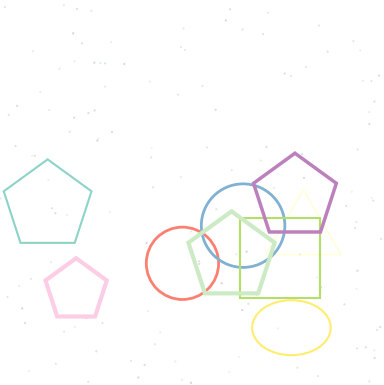[{"shape": "pentagon", "thickness": 1.5, "radius": 0.6, "center": [0.124, 0.466]}, {"shape": "triangle", "thickness": 0.5, "radius": 0.57, "center": [0.788, 0.395]}, {"shape": "circle", "thickness": 2, "radius": 0.47, "center": [0.474, 0.316]}, {"shape": "circle", "thickness": 2, "radius": 0.54, "center": [0.631, 0.414]}, {"shape": "square", "thickness": 1.5, "radius": 0.52, "center": [0.727, 0.33]}, {"shape": "pentagon", "thickness": 3, "radius": 0.42, "center": [0.198, 0.246]}, {"shape": "pentagon", "thickness": 2.5, "radius": 0.57, "center": [0.766, 0.489]}, {"shape": "pentagon", "thickness": 3, "radius": 0.59, "center": [0.601, 0.333]}, {"shape": "oval", "thickness": 1.5, "radius": 0.51, "center": [0.757, 0.149]}]